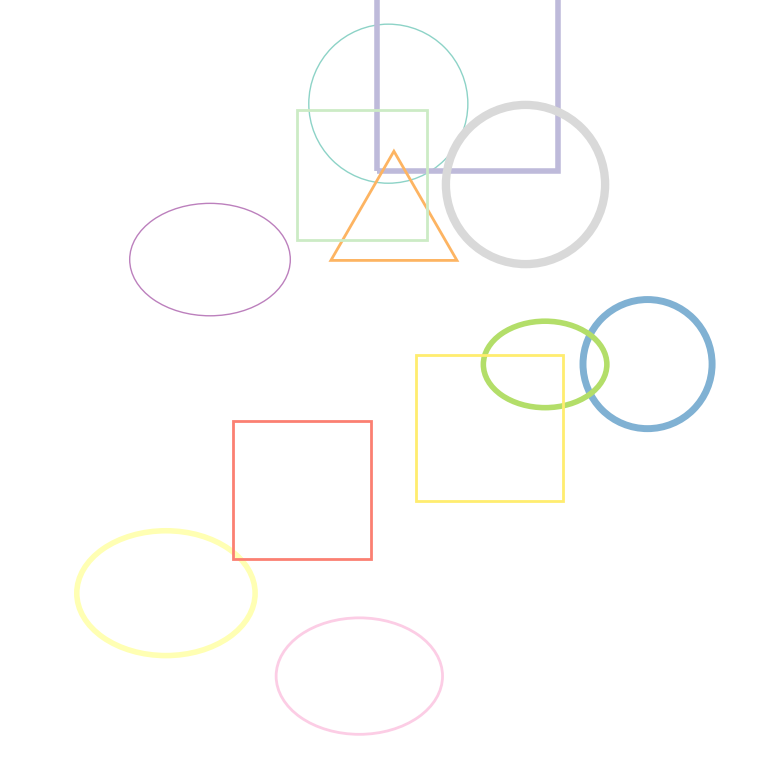[{"shape": "circle", "thickness": 0.5, "radius": 0.52, "center": [0.504, 0.865]}, {"shape": "oval", "thickness": 2, "radius": 0.58, "center": [0.216, 0.23]}, {"shape": "square", "thickness": 2, "radius": 0.59, "center": [0.607, 0.896]}, {"shape": "square", "thickness": 1, "radius": 0.45, "center": [0.392, 0.364]}, {"shape": "circle", "thickness": 2.5, "radius": 0.42, "center": [0.841, 0.527]}, {"shape": "triangle", "thickness": 1, "radius": 0.47, "center": [0.512, 0.709]}, {"shape": "oval", "thickness": 2, "radius": 0.4, "center": [0.708, 0.527]}, {"shape": "oval", "thickness": 1, "radius": 0.54, "center": [0.467, 0.122]}, {"shape": "circle", "thickness": 3, "radius": 0.52, "center": [0.682, 0.76]}, {"shape": "oval", "thickness": 0.5, "radius": 0.52, "center": [0.273, 0.663]}, {"shape": "square", "thickness": 1, "radius": 0.42, "center": [0.47, 0.773]}, {"shape": "square", "thickness": 1, "radius": 0.48, "center": [0.636, 0.444]}]